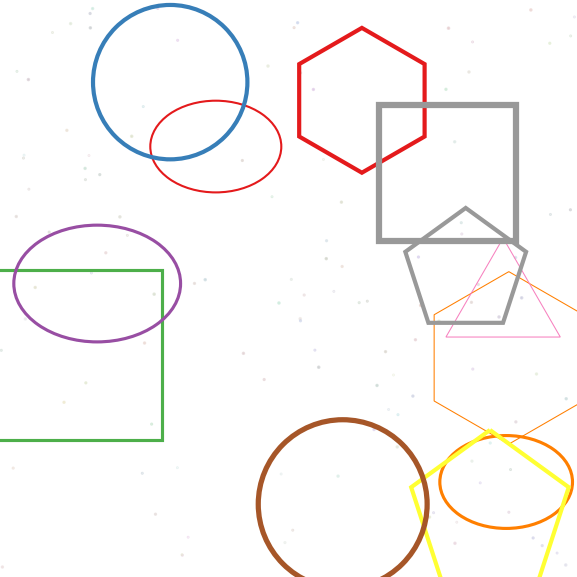[{"shape": "hexagon", "thickness": 2, "radius": 0.63, "center": [0.627, 0.825]}, {"shape": "oval", "thickness": 1, "radius": 0.57, "center": [0.374, 0.745]}, {"shape": "circle", "thickness": 2, "radius": 0.67, "center": [0.295, 0.857]}, {"shape": "square", "thickness": 1.5, "radius": 0.74, "center": [0.133, 0.384]}, {"shape": "oval", "thickness": 1.5, "radius": 0.72, "center": [0.168, 0.508]}, {"shape": "hexagon", "thickness": 0.5, "radius": 0.75, "center": [0.881, 0.379]}, {"shape": "oval", "thickness": 1.5, "radius": 0.57, "center": [0.876, 0.165]}, {"shape": "pentagon", "thickness": 2, "radius": 0.72, "center": [0.848, 0.111]}, {"shape": "circle", "thickness": 2.5, "radius": 0.73, "center": [0.593, 0.126]}, {"shape": "triangle", "thickness": 0.5, "radius": 0.57, "center": [0.871, 0.473]}, {"shape": "square", "thickness": 3, "radius": 0.59, "center": [0.775, 0.7]}, {"shape": "pentagon", "thickness": 2, "radius": 0.55, "center": [0.806, 0.529]}]